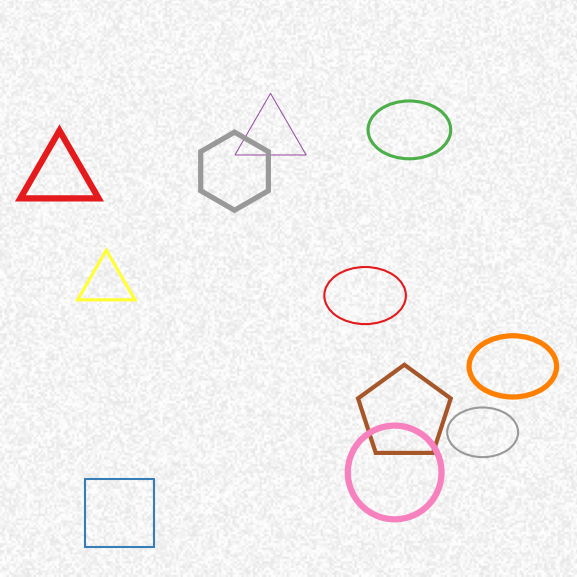[{"shape": "oval", "thickness": 1, "radius": 0.35, "center": [0.632, 0.487]}, {"shape": "triangle", "thickness": 3, "radius": 0.39, "center": [0.103, 0.695]}, {"shape": "square", "thickness": 1, "radius": 0.3, "center": [0.207, 0.111]}, {"shape": "oval", "thickness": 1.5, "radius": 0.36, "center": [0.709, 0.774]}, {"shape": "triangle", "thickness": 0.5, "radius": 0.36, "center": [0.468, 0.766]}, {"shape": "oval", "thickness": 2.5, "radius": 0.38, "center": [0.888, 0.365]}, {"shape": "triangle", "thickness": 1.5, "radius": 0.29, "center": [0.184, 0.509]}, {"shape": "pentagon", "thickness": 2, "radius": 0.42, "center": [0.7, 0.283]}, {"shape": "circle", "thickness": 3, "radius": 0.41, "center": [0.683, 0.181]}, {"shape": "oval", "thickness": 1, "radius": 0.31, "center": [0.836, 0.251]}, {"shape": "hexagon", "thickness": 2.5, "radius": 0.34, "center": [0.406, 0.703]}]